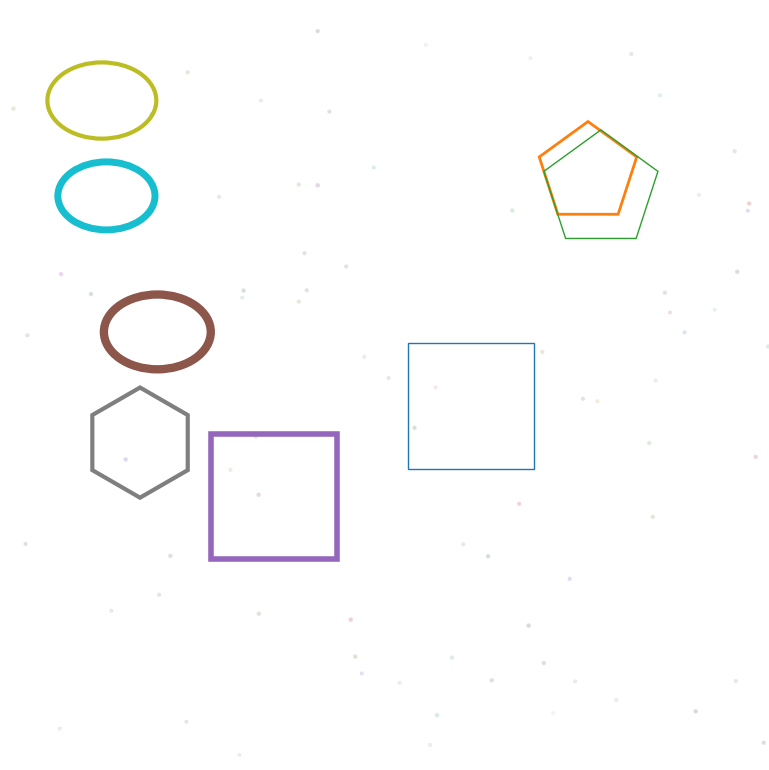[{"shape": "square", "thickness": 0.5, "radius": 0.41, "center": [0.612, 0.473]}, {"shape": "pentagon", "thickness": 1, "radius": 0.33, "center": [0.764, 0.776]}, {"shape": "pentagon", "thickness": 0.5, "radius": 0.39, "center": [0.78, 0.753]}, {"shape": "square", "thickness": 2, "radius": 0.41, "center": [0.356, 0.355]}, {"shape": "oval", "thickness": 3, "radius": 0.35, "center": [0.204, 0.569]}, {"shape": "hexagon", "thickness": 1.5, "radius": 0.36, "center": [0.182, 0.425]}, {"shape": "oval", "thickness": 1.5, "radius": 0.35, "center": [0.132, 0.869]}, {"shape": "oval", "thickness": 2.5, "radius": 0.32, "center": [0.138, 0.746]}]